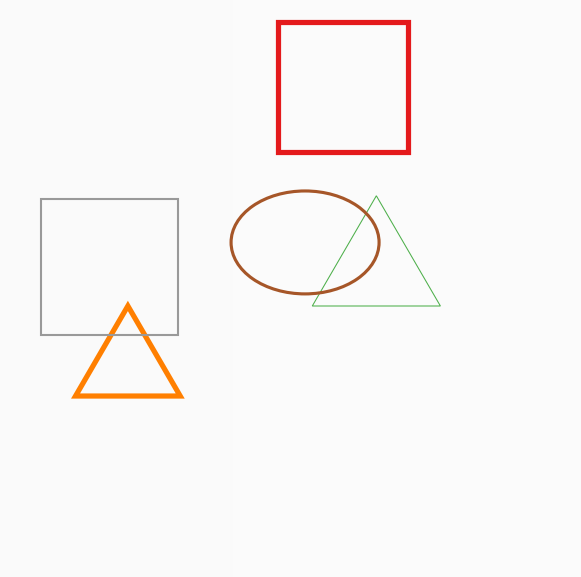[{"shape": "square", "thickness": 2.5, "radius": 0.56, "center": [0.59, 0.849]}, {"shape": "triangle", "thickness": 0.5, "radius": 0.64, "center": [0.647, 0.533]}, {"shape": "triangle", "thickness": 2.5, "radius": 0.52, "center": [0.22, 0.365]}, {"shape": "oval", "thickness": 1.5, "radius": 0.64, "center": [0.525, 0.579]}, {"shape": "square", "thickness": 1, "radius": 0.59, "center": [0.188, 0.537]}]